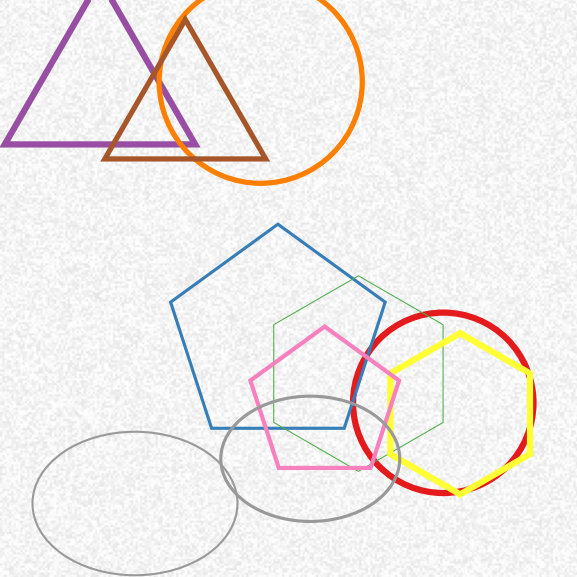[{"shape": "circle", "thickness": 3, "radius": 0.78, "center": [0.768, 0.302]}, {"shape": "pentagon", "thickness": 1.5, "radius": 0.98, "center": [0.481, 0.416]}, {"shape": "hexagon", "thickness": 0.5, "radius": 0.85, "center": [0.621, 0.352]}, {"shape": "triangle", "thickness": 3, "radius": 0.95, "center": [0.173, 0.844]}, {"shape": "circle", "thickness": 2.5, "radius": 0.88, "center": [0.451, 0.858]}, {"shape": "hexagon", "thickness": 3, "radius": 0.7, "center": [0.797, 0.283]}, {"shape": "triangle", "thickness": 2.5, "radius": 0.8, "center": [0.321, 0.804]}, {"shape": "pentagon", "thickness": 2, "radius": 0.68, "center": [0.562, 0.298]}, {"shape": "oval", "thickness": 1.5, "radius": 0.77, "center": [0.537, 0.205]}, {"shape": "oval", "thickness": 1, "radius": 0.89, "center": [0.234, 0.127]}]